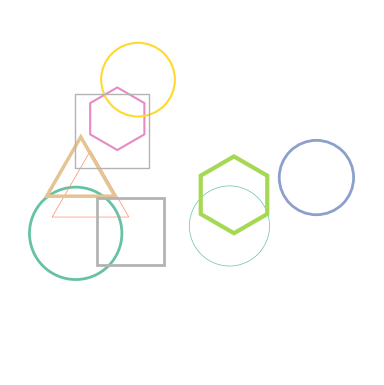[{"shape": "circle", "thickness": 0.5, "radius": 0.52, "center": [0.596, 0.413]}, {"shape": "circle", "thickness": 2, "radius": 0.6, "center": [0.197, 0.394]}, {"shape": "triangle", "thickness": 0.5, "radius": 0.58, "center": [0.235, 0.494]}, {"shape": "circle", "thickness": 2, "radius": 0.48, "center": [0.822, 0.539]}, {"shape": "hexagon", "thickness": 1.5, "radius": 0.41, "center": [0.305, 0.692]}, {"shape": "hexagon", "thickness": 3, "radius": 0.5, "center": [0.608, 0.494]}, {"shape": "circle", "thickness": 1.5, "radius": 0.48, "center": [0.358, 0.793]}, {"shape": "triangle", "thickness": 2.5, "radius": 0.51, "center": [0.21, 0.542]}, {"shape": "square", "thickness": 1, "radius": 0.48, "center": [0.292, 0.66]}, {"shape": "square", "thickness": 2, "radius": 0.43, "center": [0.34, 0.398]}]